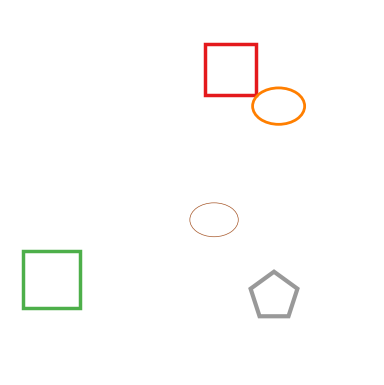[{"shape": "square", "thickness": 2.5, "radius": 0.33, "center": [0.598, 0.82]}, {"shape": "square", "thickness": 2.5, "radius": 0.37, "center": [0.134, 0.273]}, {"shape": "oval", "thickness": 2, "radius": 0.34, "center": [0.724, 0.724]}, {"shape": "oval", "thickness": 0.5, "radius": 0.31, "center": [0.556, 0.429]}, {"shape": "pentagon", "thickness": 3, "radius": 0.32, "center": [0.712, 0.23]}]